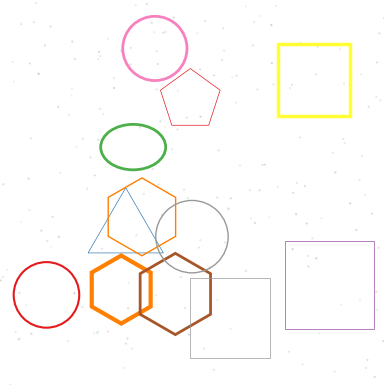[{"shape": "pentagon", "thickness": 0.5, "radius": 0.41, "center": [0.494, 0.741]}, {"shape": "circle", "thickness": 1.5, "radius": 0.43, "center": [0.121, 0.234]}, {"shape": "triangle", "thickness": 0.5, "radius": 0.56, "center": [0.327, 0.4]}, {"shape": "oval", "thickness": 2, "radius": 0.42, "center": [0.346, 0.618]}, {"shape": "square", "thickness": 0.5, "radius": 0.57, "center": [0.856, 0.26]}, {"shape": "hexagon", "thickness": 3, "radius": 0.44, "center": [0.315, 0.248]}, {"shape": "hexagon", "thickness": 1, "radius": 0.51, "center": [0.369, 0.437]}, {"shape": "square", "thickness": 2.5, "radius": 0.46, "center": [0.816, 0.792]}, {"shape": "hexagon", "thickness": 2, "radius": 0.53, "center": [0.455, 0.236]}, {"shape": "circle", "thickness": 2, "radius": 0.42, "center": [0.402, 0.874]}, {"shape": "square", "thickness": 0.5, "radius": 0.52, "center": [0.597, 0.175]}, {"shape": "circle", "thickness": 1, "radius": 0.47, "center": [0.499, 0.385]}]